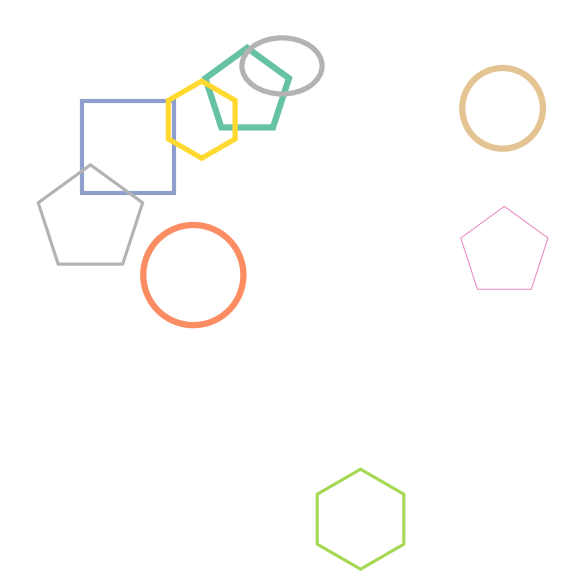[{"shape": "pentagon", "thickness": 3, "radius": 0.38, "center": [0.428, 0.84]}, {"shape": "circle", "thickness": 3, "radius": 0.43, "center": [0.335, 0.523]}, {"shape": "square", "thickness": 2, "radius": 0.4, "center": [0.221, 0.744]}, {"shape": "pentagon", "thickness": 0.5, "radius": 0.4, "center": [0.873, 0.562]}, {"shape": "hexagon", "thickness": 1.5, "radius": 0.43, "center": [0.624, 0.1]}, {"shape": "hexagon", "thickness": 2.5, "radius": 0.33, "center": [0.349, 0.792]}, {"shape": "circle", "thickness": 3, "radius": 0.35, "center": [0.87, 0.812]}, {"shape": "oval", "thickness": 2.5, "radius": 0.35, "center": [0.488, 0.885]}, {"shape": "pentagon", "thickness": 1.5, "radius": 0.48, "center": [0.157, 0.619]}]